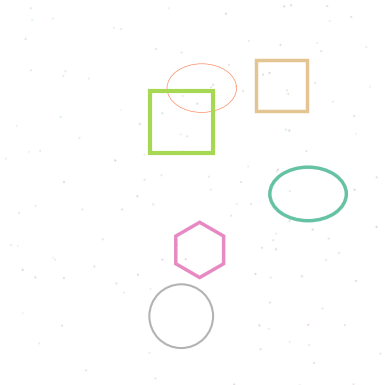[{"shape": "oval", "thickness": 2.5, "radius": 0.5, "center": [0.8, 0.496]}, {"shape": "oval", "thickness": 0.5, "radius": 0.45, "center": [0.524, 0.771]}, {"shape": "hexagon", "thickness": 2.5, "radius": 0.36, "center": [0.519, 0.351]}, {"shape": "square", "thickness": 3, "radius": 0.41, "center": [0.471, 0.683]}, {"shape": "square", "thickness": 2.5, "radius": 0.33, "center": [0.731, 0.778]}, {"shape": "circle", "thickness": 1.5, "radius": 0.41, "center": [0.471, 0.179]}]